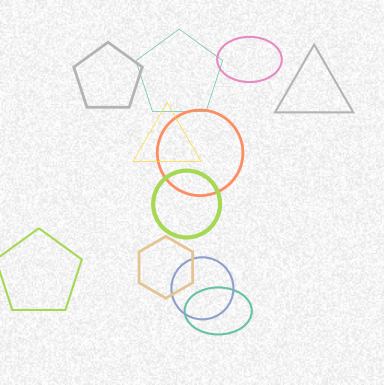[{"shape": "pentagon", "thickness": 0.5, "radius": 0.59, "center": [0.466, 0.806]}, {"shape": "oval", "thickness": 1.5, "radius": 0.44, "center": [0.567, 0.192]}, {"shape": "circle", "thickness": 2, "radius": 0.56, "center": [0.52, 0.603]}, {"shape": "circle", "thickness": 1.5, "radius": 0.4, "center": [0.526, 0.251]}, {"shape": "oval", "thickness": 1.5, "radius": 0.42, "center": [0.648, 0.846]}, {"shape": "pentagon", "thickness": 1.5, "radius": 0.59, "center": [0.101, 0.29]}, {"shape": "circle", "thickness": 3, "radius": 0.43, "center": [0.485, 0.47]}, {"shape": "triangle", "thickness": 0.5, "radius": 0.51, "center": [0.434, 0.632]}, {"shape": "hexagon", "thickness": 2, "radius": 0.4, "center": [0.431, 0.306]}, {"shape": "triangle", "thickness": 1.5, "radius": 0.59, "center": [0.816, 0.767]}, {"shape": "pentagon", "thickness": 2, "radius": 0.47, "center": [0.281, 0.797]}]